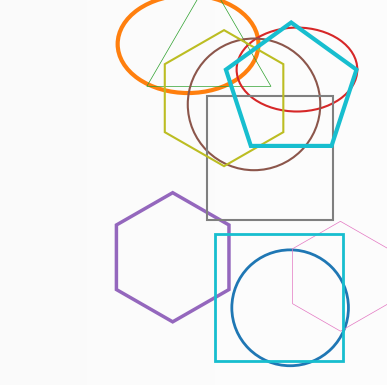[{"shape": "circle", "thickness": 2, "radius": 0.75, "center": [0.749, 0.201]}, {"shape": "oval", "thickness": 3, "radius": 0.91, "center": [0.485, 0.886]}, {"shape": "triangle", "thickness": 0.5, "radius": 0.93, "center": [0.539, 0.868]}, {"shape": "oval", "thickness": 1.5, "radius": 0.78, "center": [0.766, 0.819]}, {"shape": "hexagon", "thickness": 2.5, "radius": 0.84, "center": [0.446, 0.332]}, {"shape": "circle", "thickness": 1.5, "radius": 0.85, "center": [0.656, 0.729]}, {"shape": "hexagon", "thickness": 0.5, "radius": 0.71, "center": [0.879, 0.282]}, {"shape": "square", "thickness": 1.5, "radius": 0.81, "center": [0.696, 0.59]}, {"shape": "hexagon", "thickness": 1.5, "radius": 0.88, "center": [0.578, 0.745]}, {"shape": "square", "thickness": 2, "radius": 0.83, "center": [0.72, 0.226]}, {"shape": "pentagon", "thickness": 3, "radius": 0.89, "center": [0.751, 0.764]}]